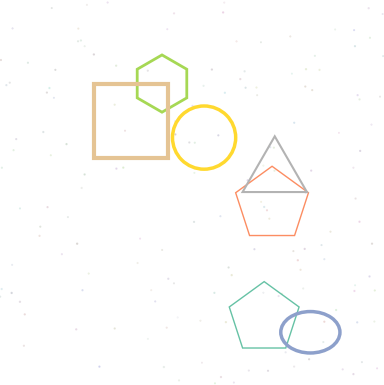[{"shape": "pentagon", "thickness": 1, "radius": 0.48, "center": [0.686, 0.173]}, {"shape": "pentagon", "thickness": 1, "radius": 0.5, "center": [0.707, 0.469]}, {"shape": "oval", "thickness": 2.5, "radius": 0.38, "center": [0.806, 0.137]}, {"shape": "hexagon", "thickness": 2, "radius": 0.37, "center": [0.421, 0.783]}, {"shape": "circle", "thickness": 2.5, "radius": 0.41, "center": [0.53, 0.643]}, {"shape": "square", "thickness": 3, "radius": 0.48, "center": [0.34, 0.685]}, {"shape": "triangle", "thickness": 1.5, "radius": 0.48, "center": [0.714, 0.549]}]